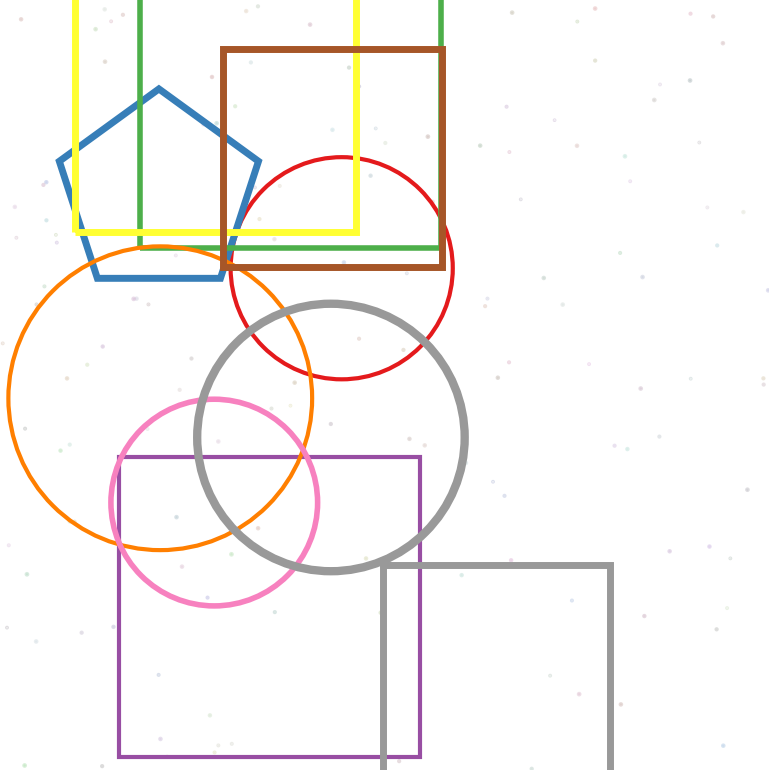[{"shape": "circle", "thickness": 1.5, "radius": 0.72, "center": [0.444, 0.652]}, {"shape": "pentagon", "thickness": 2.5, "radius": 0.68, "center": [0.206, 0.749]}, {"shape": "square", "thickness": 2, "radius": 0.98, "center": [0.377, 0.874]}, {"shape": "square", "thickness": 1.5, "radius": 0.98, "center": [0.35, 0.212]}, {"shape": "circle", "thickness": 1.5, "radius": 0.99, "center": [0.208, 0.483]}, {"shape": "square", "thickness": 2.5, "radius": 0.91, "center": [0.28, 0.881]}, {"shape": "square", "thickness": 2.5, "radius": 0.71, "center": [0.431, 0.795]}, {"shape": "circle", "thickness": 2, "radius": 0.67, "center": [0.278, 0.347]}, {"shape": "square", "thickness": 2.5, "radius": 0.74, "center": [0.644, 0.119]}, {"shape": "circle", "thickness": 3, "radius": 0.87, "center": [0.43, 0.432]}]